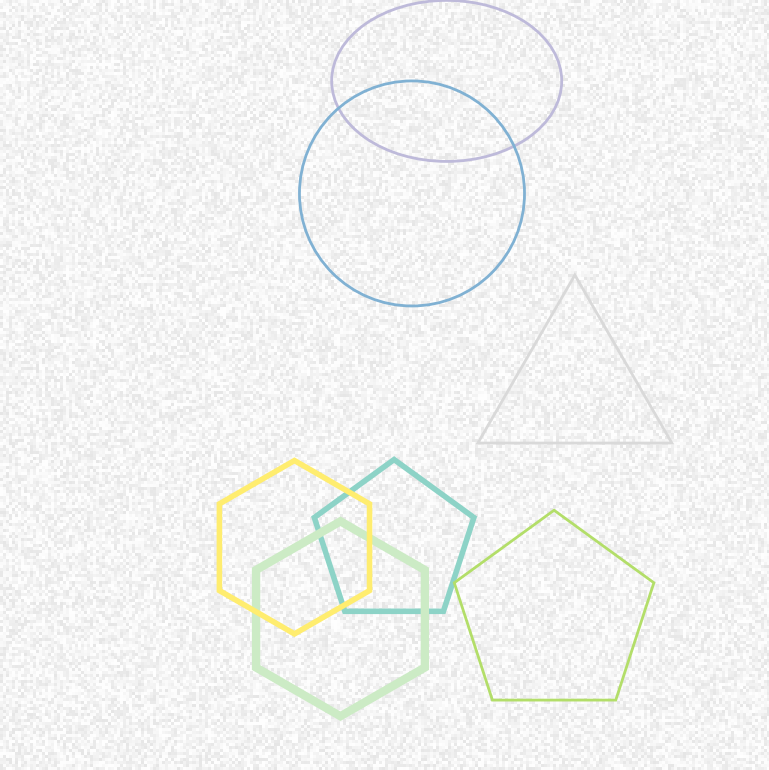[{"shape": "pentagon", "thickness": 2, "radius": 0.54, "center": [0.512, 0.294]}, {"shape": "oval", "thickness": 1, "radius": 0.75, "center": [0.58, 0.895]}, {"shape": "circle", "thickness": 1, "radius": 0.73, "center": [0.535, 0.749]}, {"shape": "pentagon", "thickness": 1, "radius": 0.68, "center": [0.72, 0.201]}, {"shape": "triangle", "thickness": 1, "radius": 0.73, "center": [0.747, 0.497]}, {"shape": "hexagon", "thickness": 3, "radius": 0.63, "center": [0.442, 0.196]}, {"shape": "hexagon", "thickness": 2, "radius": 0.56, "center": [0.382, 0.289]}]